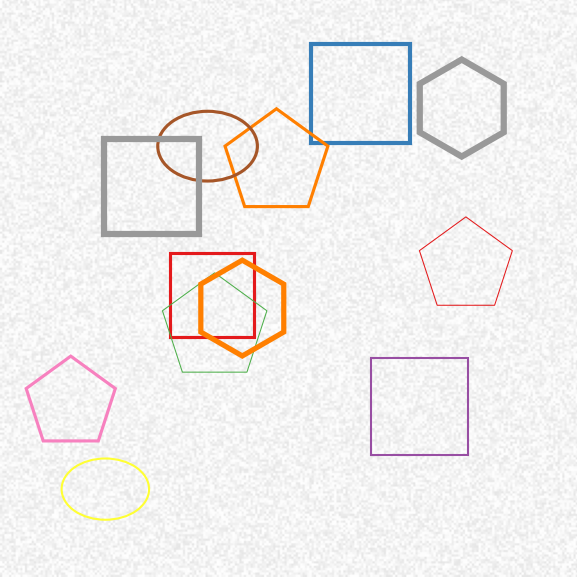[{"shape": "square", "thickness": 1.5, "radius": 0.37, "center": [0.367, 0.488]}, {"shape": "pentagon", "thickness": 0.5, "radius": 0.42, "center": [0.807, 0.539]}, {"shape": "square", "thickness": 2, "radius": 0.43, "center": [0.625, 0.837]}, {"shape": "pentagon", "thickness": 0.5, "radius": 0.48, "center": [0.372, 0.432]}, {"shape": "square", "thickness": 1, "radius": 0.42, "center": [0.726, 0.296]}, {"shape": "pentagon", "thickness": 1.5, "radius": 0.47, "center": [0.479, 0.717]}, {"shape": "hexagon", "thickness": 2.5, "radius": 0.41, "center": [0.42, 0.466]}, {"shape": "oval", "thickness": 1, "radius": 0.38, "center": [0.182, 0.152]}, {"shape": "oval", "thickness": 1.5, "radius": 0.43, "center": [0.359, 0.746]}, {"shape": "pentagon", "thickness": 1.5, "radius": 0.41, "center": [0.123, 0.301]}, {"shape": "square", "thickness": 3, "radius": 0.41, "center": [0.262, 0.676]}, {"shape": "hexagon", "thickness": 3, "radius": 0.42, "center": [0.8, 0.812]}]